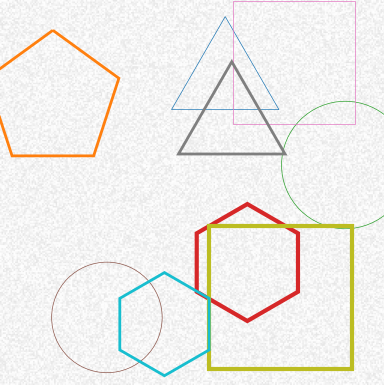[{"shape": "triangle", "thickness": 0.5, "radius": 0.81, "center": [0.585, 0.796]}, {"shape": "pentagon", "thickness": 2, "radius": 0.9, "center": [0.137, 0.741]}, {"shape": "circle", "thickness": 0.5, "radius": 0.83, "center": [0.897, 0.571]}, {"shape": "hexagon", "thickness": 3, "radius": 0.76, "center": [0.642, 0.318]}, {"shape": "circle", "thickness": 0.5, "radius": 0.72, "center": [0.278, 0.176]}, {"shape": "square", "thickness": 0.5, "radius": 0.79, "center": [0.763, 0.837]}, {"shape": "triangle", "thickness": 2, "radius": 0.8, "center": [0.602, 0.68]}, {"shape": "square", "thickness": 3, "radius": 0.93, "center": [0.729, 0.228]}, {"shape": "hexagon", "thickness": 2, "radius": 0.67, "center": [0.427, 0.158]}]